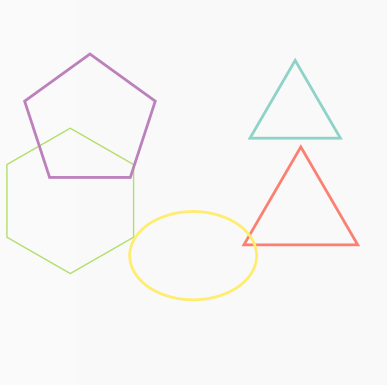[{"shape": "triangle", "thickness": 2, "radius": 0.67, "center": [0.762, 0.708]}, {"shape": "triangle", "thickness": 2, "radius": 0.85, "center": [0.776, 0.449]}, {"shape": "hexagon", "thickness": 1, "radius": 0.94, "center": [0.181, 0.478]}, {"shape": "pentagon", "thickness": 2, "radius": 0.89, "center": [0.232, 0.682]}, {"shape": "oval", "thickness": 2, "radius": 0.82, "center": [0.499, 0.336]}]